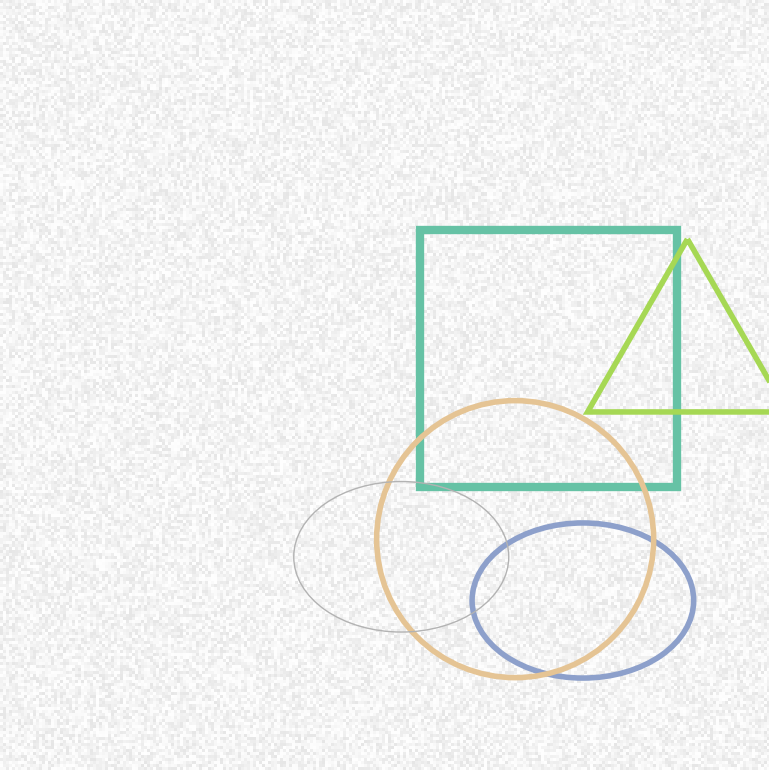[{"shape": "square", "thickness": 3, "radius": 0.83, "center": [0.713, 0.535]}, {"shape": "oval", "thickness": 2, "radius": 0.72, "center": [0.757, 0.22]}, {"shape": "triangle", "thickness": 2, "radius": 0.75, "center": [0.893, 0.54]}, {"shape": "circle", "thickness": 2, "radius": 0.9, "center": [0.669, 0.3]}, {"shape": "oval", "thickness": 0.5, "radius": 0.7, "center": [0.521, 0.277]}]